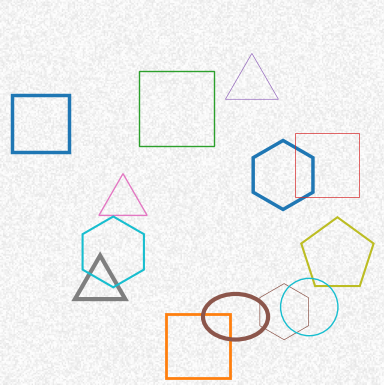[{"shape": "square", "thickness": 2.5, "radius": 0.37, "center": [0.106, 0.678]}, {"shape": "hexagon", "thickness": 2.5, "radius": 0.45, "center": [0.735, 0.546]}, {"shape": "square", "thickness": 2, "radius": 0.42, "center": [0.514, 0.101]}, {"shape": "square", "thickness": 1, "radius": 0.49, "center": [0.459, 0.718]}, {"shape": "square", "thickness": 0.5, "radius": 0.42, "center": [0.849, 0.573]}, {"shape": "triangle", "thickness": 0.5, "radius": 0.4, "center": [0.654, 0.782]}, {"shape": "hexagon", "thickness": 0.5, "radius": 0.36, "center": [0.738, 0.19]}, {"shape": "oval", "thickness": 3, "radius": 0.42, "center": [0.612, 0.177]}, {"shape": "triangle", "thickness": 1, "radius": 0.36, "center": [0.32, 0.477]}, {"shape": "triangle", "thickness": 3, "radius": 0.38, "center": [0.26, 0.261]}, {"shape": "pentagon", "thickness": 1.5, "radius": 0.49, "center": [0.876, 0.337]}, {"shape": "circle", "thickness": 1, "radius": 0.37, "center": [0.803, 0.203]}, {"shape": "hexagon", "thickness": 1.5, "radius": 0.46, "center": [0.294, 0.346]}]